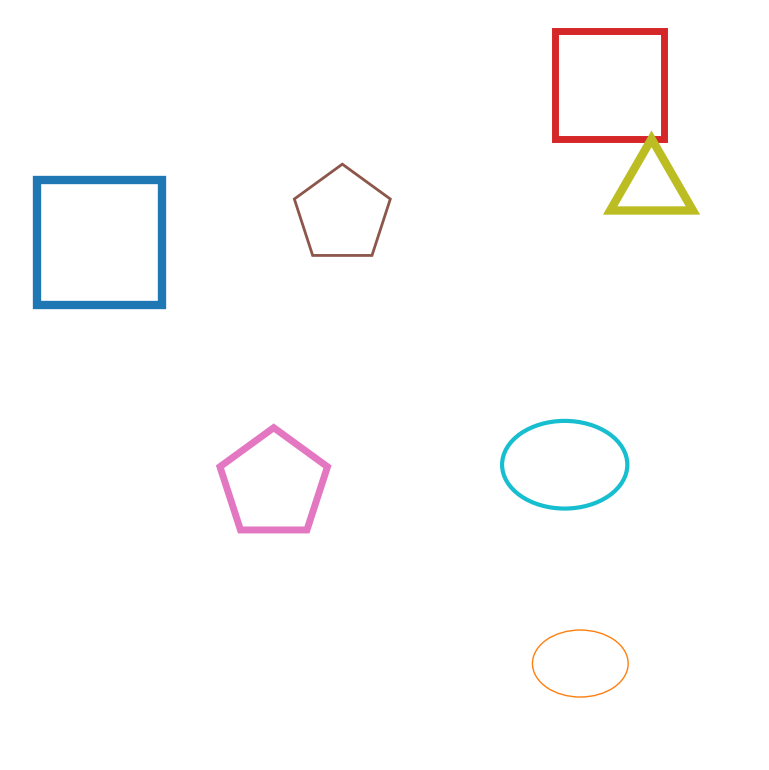[{"shape": "square", "thickness": 3, "radius": 0.41, "center": [0.129, 0.685]}, {"shape": "oval", "thickness": 0.5, "radius": 0.31, "center": [0.754, 0.138]}, {"shape": "square", "thickness": 2.5, "radius": 0.35, "center": [0.792, 0.889]}, {"shape": "pentagon", "thickness": 1, "radius": 0.33, "center": [0.445, 0.721]}, {"shape": "pentagon", "thickness": 2.5, "radius": 0.37, "center": [0.355, 0.371]}, {"shape": "triangle", "thickness": 3, "radius": 0.31, "center": [0.846, 0.758]}, {"shape": "oval", "thickness": 1.5, "radius": 0.41, "center": [0.733, 0.396]}]